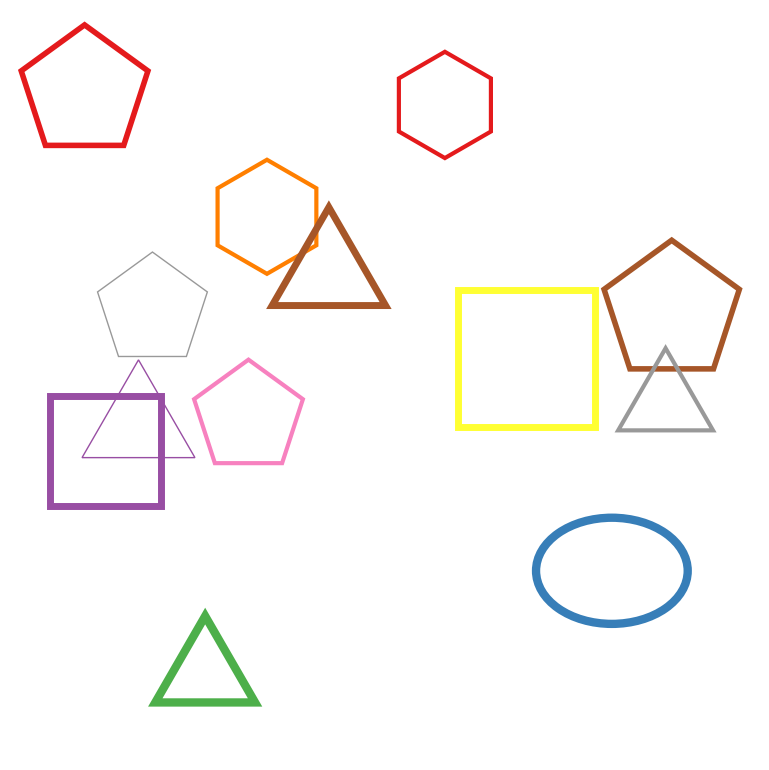[{"shape": "hexagon", "thickness": 1.5, "radius": 0.35, "center": [0.578, 0.864]}, {"shape": "pentagon", "thickness": 2, "radius": 0.43, "center": [0.11, 0.881]}, {"shape": "oval", "thickness": 3, "radius": 0.49, "center": [0.795, 0.259]}, {"shape": "triangle", "thickness": 3, "radius": 0.37, "center": [0.266, 0.125]}, {"shape": "triangle", "thickness": 0.5, "radius": 0.42, "center": [0.18, 0.448]}, {"shape": "square", "thickness": 2.5, "radius": 0.36, "center": [0.137, 0.414]}, {"shape": "hexagon", "thickness": 1.5, "radius": 0.37, "center": [0.347, 0.718]}, {"shape": "square", "thickness": 2.5, "radius": 0.44, "center": [0.684, 0.535]}, {"shape": "triangle", "thickness": 2.5, "radius": 0.43, "center": [0.427, 0.646]}, {"shape": "pentagon", "thickness": 2, "radius": 0.46, "center": [0.872, 0.596]}, {"shape": "pentagon", "thickness": 1.5, "radius": 0.37, "center": [0.323, 0.459]}, {"shape": "pentagon", "thickness": 0.5, "radius": 0.37, "center": [0.198, 0.598]}, {"shape": "triangle", "thickness": 1.5, "radius": 0.36, "center": [0.864, 0.477]}]